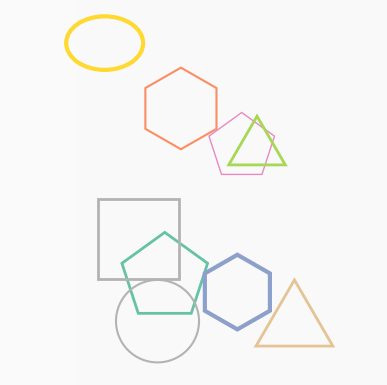[{"shape": "pentagon", "thickness": 2, "radius": 0.58, "center": [0.425, 0.28]}, {"shape": "hexagon", "thickness": 1.5, "radius": 0.53, "center": [0.467, 0.718]}, {"shape": "hexagon", "thickness": 3, "radius": 0.48, "center": [0.613, 0.241]}, {"shape": "pentagon", "thickness": 1, "radius": 0.44, "center": [0.624, 0.619]}, {"shape": "triangle", "thickness": 2, "radius": 0.42, "center": [0.663, 0.614]}, {"shape": "oval", "thickness": 3, "radius": 0.5, "center": [0.27, 0.888]}, {"shape": "triangle", "thickness": 2, "radius": 0.57, "center": [0.76, 0.158]}, {"shape": "square", "thickness": 2, "radius": 0.52, "center": [0.357, 0.379]}, {"shape": "circle", "thickness": 1.5, "radius": 0.54, "center": [0.406, 0.166]}]